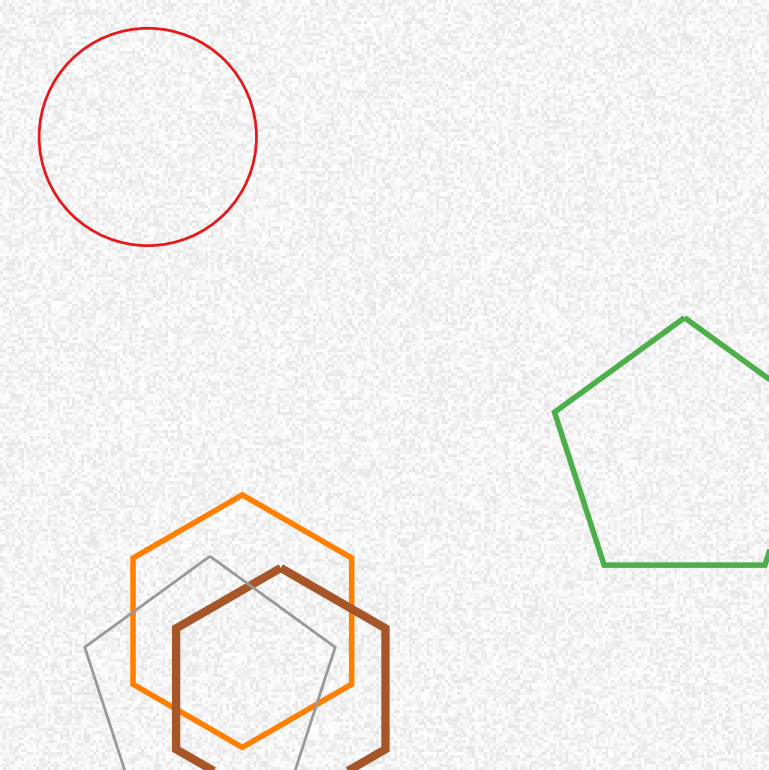[{"shape": "circle", "thickness": 1, "radius": 0.71, "center": [0.192, 0.822]}, {"shape": "pentagon", "thickness": 2, "radius": 0.89, "center": [0.889, 0.41]}, {"shape": "hexagon", "thickness": 2, "radius": 0.82, "center": [0.315, 0.193]}, {"shape": "hexagon", "thickness": 3, "radius": 0.78, "center": [0.365, 0.105]}, {"shape": "pentagon", "thickness": 1, "radius": 0.85, "center": [0.273, 0.107]}]